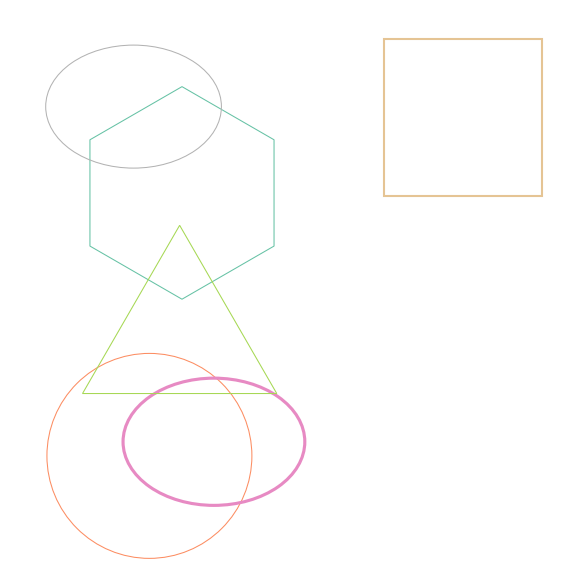[{"shape": "hexagon", "thickness": 0.5, "radius": 0.92, "center": [0.315, 0.665]}, {"shape": "circle", "thickness": 0.5, "radius": 0.89, "center": [0.259, 0.21]}, {"shape": "oval", "thickness": 1.5, "radius": 0.79, "center": [0.37, 0.234]}, {"shape": "triangle", "thickness": 0.5, "radius": 0.97, "center": [0.311, 0.415]}, {"shape": "square", "thickness": 1, "radius": 0.68, "center": [0.802, 0.796]}, {"shape": "oval", "thickness": 0.5, "radius": 0.76, "center": [0.231, 0.815]}]